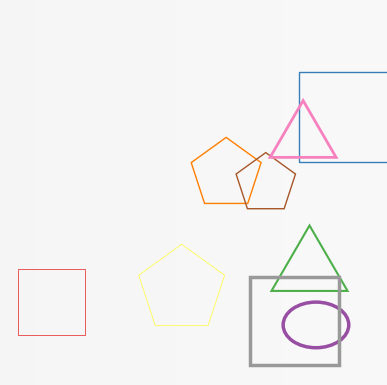[{"shape": "square", "thickness": 0.5, "radius": 0.43, "center": [0.134, 0.216]}, {"shape": "square", "thickness": 1, "radius": 0.58, "center": [0.887, 0.696]}, {"shape": "triangle", "thickness": 1.5, "radius": 0.57, "center": [0.799, 0.301]}, {"shape": "oval", "thickness": 2.5, "radius": 0.42, "center": [0.815, 0.156]}, {"shape": "pentagon", "thickness": 1, "radius": 0.47, "center": [0.584, 0.548]}, {"shape": "pentagon", "thickness": 0.5, "radius": 0.58, "center": [0.469, 0.249]}, {"shape": "pentagon", "thickness": 1, "radius": 0.4, "center": [0.686, 0.523]}, {"shape": "triangle", "thickness": 2, "radius": 0.49, "center": [0.782, 0.64]}, {"shape": "square", "thickness": 2.5, "radius": 0.57, "center": [0.76, 0.166]}]